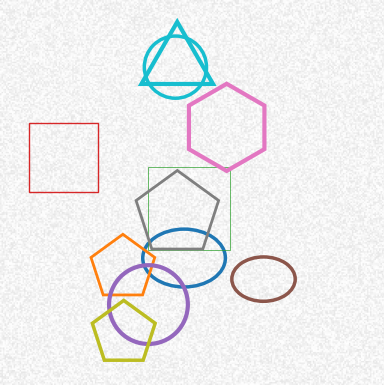[{"shape": "oval", "thickness": 2.5, "radius": 0.54, "center": [0.478, 0.33]}, {"shape": "pentagon", "thickness": 2, "radius": 0.44, "center": [0.319, 0.304]}, {"shape": "square", "thickness": 0.5, "radius": 0.53, "center": [0.491, 0.458]}, {"shape": "square", "thickness": 1, "radius": 0.45, "center": [0.165, 0.591]}, {"shape": "circle", "thickness": 3, "radius": 0.51, "center": [0.386, 0.209]}, {"shape": "oval", "thickness": 2.5, "radius": 0.41, "center": [0.684, 0.275]}, {"shape": "hexagon", "thickness": 3, "radius": 0.57, "center": [0.589, 0.669]}, {"shape": "pentagon", "thickness": 2, "radius": 0.56, "center": [0.461, 0.444]}, {"shape": "pentagon", "thickness": 2.5, "radius": 0.43, "center": [0.321, 0.134]}, {"shape": "circle", "thickness": 2.5, "radius": 0.4, "center": [0.456, 0.826]}, {"shape": "triangle", "thickness": 3, "radius": 0.54, "center": [0.46, 0.836]}]